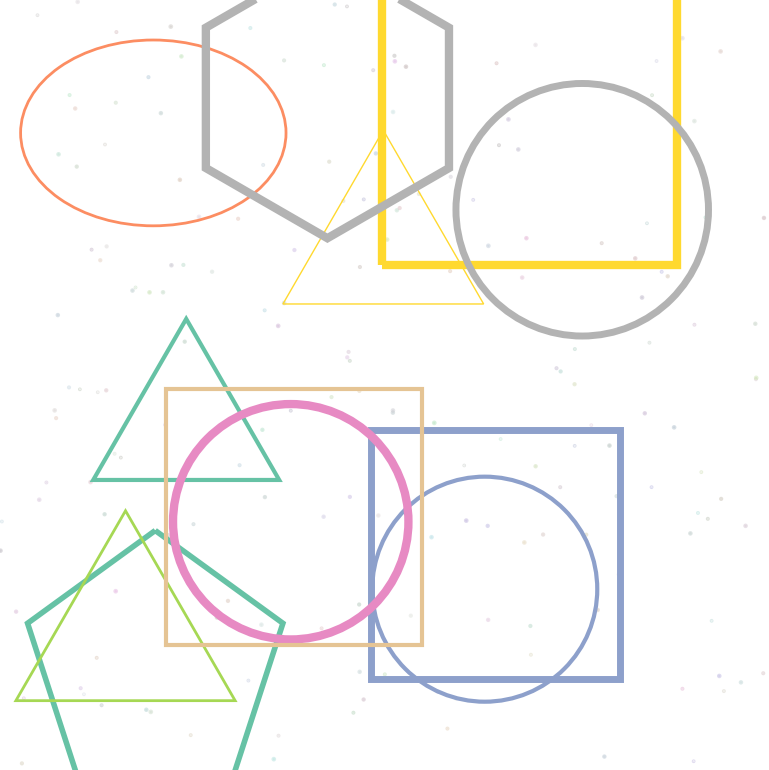[{"shape": "pentagon", "thickness": 2, "radius": 0.87, "center": [0.202, 0.137]}, {"shape": "triangle", "thickness": 1.5, "radius": 0.7, "center": [0.242, 0.446]}, {"shape": "oval", "thickness": 1, "radius": 0.86, "center": [0.199, 0.827]}, {"shape": "square", "thickness": 2.5, "radius": 0.81, "center": [0.644, 0.279]}, {"shape": "circle", "thickness": 1.5, "radius": 0.73, "center": [0.63, 0.235]}, {"shape": "circle", "thickness": 3, "radius": 0.76, "center": [0.378, 0.322]}, {"shape": "triangle", "thickness": 1, "radius": 0.82, "center": [0.163, 0.172]}, {"shape": "square", "thickness": 3, "radius": 0.96, "center": [0.687, 0.847]}, {"shape": "triangle", "thickness": 0.5, "radius": 0.75, "center": [0.498, 0.68]}, {"shape": "square", "thickness": 1.5, "radius": 0.83, "center": [0.382, 0.329]}, {"shape": "circle", "thickness": 2.5, "radius": 0.82, "center": [0.756, 0.728]}, {"shape": "hexagon", "thickness": 3, "radius": 0.91, "center": [0.425, 0.873]}]